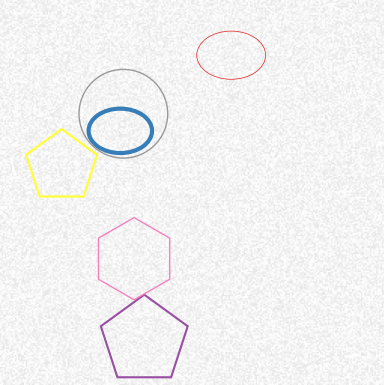[{"shape": "oval", "thickness": 0.5, "radius": 0.45, "center": [0.6, 0.857]}, {"shape": "oval", "thickness": 3, "radius": 0.41, "center": [0.313, 0.66]}, {"shape": "pentagon", "thickness": 1.5, "radius": 0.59, "center": [0.375, 0.116]}, {"shape": "pentagon", "thickness": 1.5, "radius": 0.48, "center": [0.16, 0.568]}, {"shape": "hexagon", "thickness": 1, "radius": 0.53, "center": [0.348, 0.328]}, {"shape": "circle", "thickness": 1, "radius": 0.58, "center": [0.32, 0.705]}]